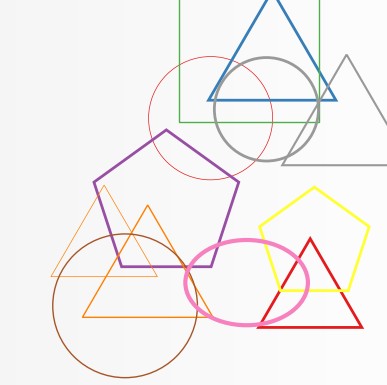[{"shape": "triangle", "thickness": 2, "radius": 0.77, "center": [0.801, 0.226]}, {"shape": "circle", "thickness": 0.5, "radius": 0.8, "center": [0.543, 0.693]}, {"shape": "triangle", "thickness": 2, "radius": 0.95, "center": [0.703, 0.835]}, {"shape": "square", "thickness": 1, "radius": 0.91, "center": [0.642, 0.863]}, {"shape": "pentagon", "thickness": 2, "radius": 0.98, "center": [0.429, 0.466]}, {"shape": "triangle", "thickness": 0.5, "radius": 0.79, "center": [0.269, 0.361]}, {"shape": "triangle", "thickness": 1, "radius": 0.97, "center": [0.381, 0.273]}, {"shape": "pentagon", "thickness": 2, "radius": 0.74, "center": [0.811, 0.365]}, {"shape": "circle", "thickness": 1, "radius": 0.93, "center": [0.323, 0.206]}, {"shape": "oval", "thickness": 3, "radius": 0.79, "center": [0.636, 0.266]}, {"shape": "triangle", "thickness": 1.5, "radius": 0.96, "center": [0.894, 0.667]}, {"shape": "circle", "thickness": 2, "radius": 0.67, "center": [0.688, 0.716]}]